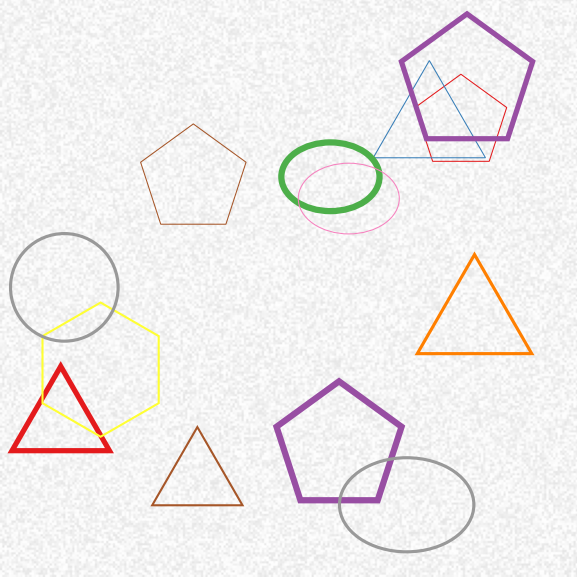[{"shape": "triangle", "thickness": 2.5, "radius": 0.49, "center": [0.105, 0.267]}, {"shape": "pentagon", "thickness": 0.5, "radius": 0.42, "center": [0.798, 0.787]}, {"shape": "triangle", "thickness": 0.5, "radius": 0.56, "center": [0.743, 0.782]}, {"shape": "oval", "thickness": 3, "radius": 0.43, "center": [0.572, 0.693]}, {"shape": "pentagon", "thickness": 2.5, "radius": 0.6, "center": [0.809, 0.856]}, {"shape": "pentagon", "thickness": 3, "radius": 0.57, "center": [0.587, 0.225]}, {"shape": "triangle", "thickness": 1.5, "radius": 0.57, "center": [0.822, 0.444]}, {"shape": "hexagon", "thickness": 1, "radius": 0.58, "center": [0.174, 0.359]}, {"shape": "triangle", "thickness": 1, "radius": 0.45, "center": [0.342, 0.169]}, {"shape": "pentagon", "thickness": 0.5, "radius": 0.48, "center": [0.335, 0.689]}, {"shape": "oval", "thickness": 0.5, "radius": 0.44, "center": [0.604, 0.655]}, {"shape": "oval", "thickness": 1.5, "radius": 0.58, "center": [0.704, 0.125]}, {"shape": "circle", "thickness": 1.5, "radius": 0.47, "center": [0.111, 0.502]}]